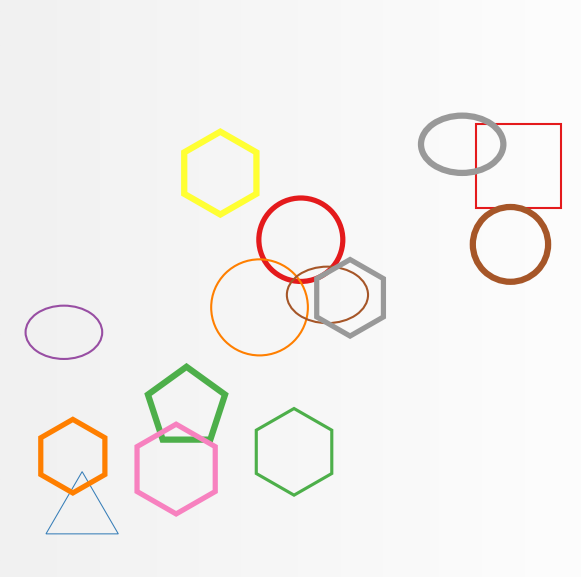[{"shape": "square", "thickness": 1, "radius": 0.36, "center": [0.892, 0.712]}, {"shape": "circle", "thickness": 2.5, "radius": 0.36, "center": [0.518, 0.584]}, {"shape": "triangle", "thickness": 0.5, "radius": 0.36, "center": [0.141, 0.111]}, {"shape": "pentagon", "thickness": 3, "radius": 0.35, "center": [0.321, 0.294]}, {"shape": "hexagon", "thickness": 1.5, "radius": 0.38, "center": [0.506, 0.217]}, {"shape": "oval", "thickness": 1, "radius": 0.33, "center": [0.11, 0.424]}, {"shape": "circle", "thickness": 1, "radius": 0.42, "center": [0.447, 0.467]}, {"shape": "hexagon", "thickness": 2.5, "radius": 0.32, "center": [0.125, 0.209]}, {"shape": "hexagon", "thickness": 3, "radius": 0.36, "center": [0.379, 0.699]}, {"shape": "oval", "thickness": 1, "radius": 0.35, "center": [0.563, 0.489]}, {"shape": "circle", "thickness": 3, "radius": 0.32, "center": [0.878, 0.576]}, {"shape": "hexagon", "thickness": 2.5, "radius": 0.39, "center": [0.303, 0.187]}, {"shape": "oval", "thickness": 3, "radius": 0.35, "center": [0.795, 0.749]}, {"shape": "hexagon", "thickness": 2.5, "radius": 0.33, "center": [0.602, 0.483]}]